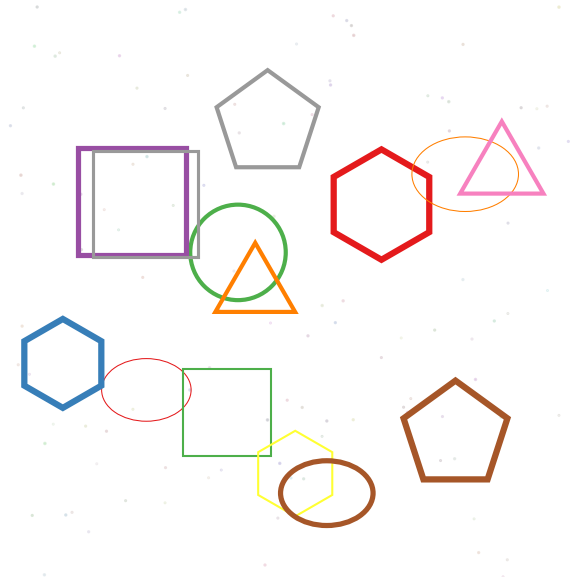[{"shape": "oval", "thickness": 0.5, "radius": 0.39, "center": [0.253, 0.324]}, {"shape": "hexagon", "thickness": 3, "radius": 0.48, "center": [0.661, 0.645]}, {"shape": "hexagon", "thickness": 3, "radius": 0.38, "center": [0.109, 0.37]}, {"shape": "circle", "thickness": 2, "radius": 0.41, "center": [0.412, 0.562]}, {"shape": "square", "thickness": 1, "radius": 0.38, "center": [0.393, 0.285]}, {"shape": "square", "thickness": 2.5, "radius": 0.47, "center": [0.229, 0.65]}, {"shape": "oval", "thickness": 0.5, "radius": 0.46, "center": [0.806, 0.698]}, {"shape": "triangle", "thickness": 2, "radius": 0.4, "center": [0.442, 0.499]}, {"shape": "hexagon", "thickness": 1, "radius": 0.37, "center": [0.511, 0.179]}, {"shape": "oval", "thickness": 2.5, "radius": 0.4, "center": [0.566, 0.145]}, {"shape": "pentagon", "thickness": 3, "radius": 0.47, "center": [0.789, 0.246]}, {"shape": "triangle", "thickness": 2, "radius": 0.42, "center": [0.869, 0.706]}, {"shape": "pentagon", "thickness": 2, "radius": 0.46, "center": [0.463, 0.785]}, {"shape": "square", "thickness": 1.5, "radius": 0.46, "center": [0.252, 0.646]}]